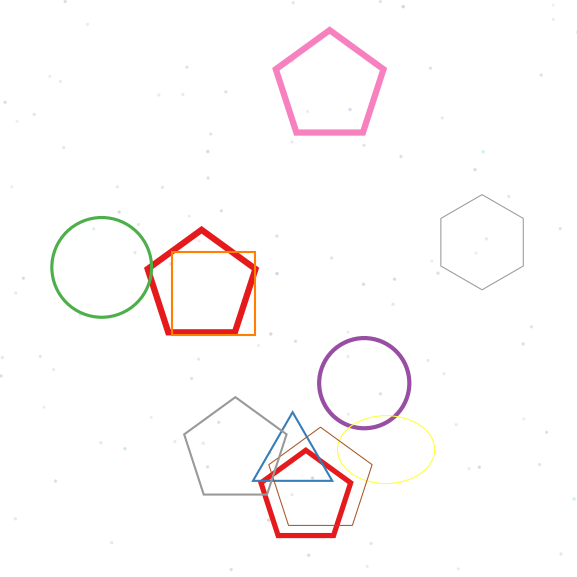[{"shape": "pentagon", "thickness": 2.5, "radius": 0.41, "center": [0.53, 0.138]}, {"shape": "pentagon", "thickness": 3, "radius": 0.49, "center": [0.349, 0.503]}, {"shape": "triangle", "thickness": 1, "radius": 0.4, "center": [0.507, 0.206]}, {"shape": "circle", "thickness": 1.5, "radius": 0.43, "center": [0.176, 0.536]}, {"shape": "circle", "thickness": 2, "radius": 0.39, "center": [0.631, 0.336]}, {"shape": "square", "thickness": 1, "radius": 0.36, "center": [0.37, 0.491]}, {"shape": "oval", "thickness": 0.5, "radius": 0.42, "center": [0.669, 0.221]}, {"shape": "pentagon", "thickness": 0.5, "radius": 0.47, "center": [0.555, 0.165]}, {"shape": "pentagon", "thickness": 3, "radius": 0.49, "center": [0.571, 0.849]}, {"shape": "pentagon", "thickness": 1, "radius": 0.47, "center": [0.408, 0.218]}, {"shape": "hexagon", "thickness": 0.5, "radius": 0.41, "center": [0.835, 0.58]}]